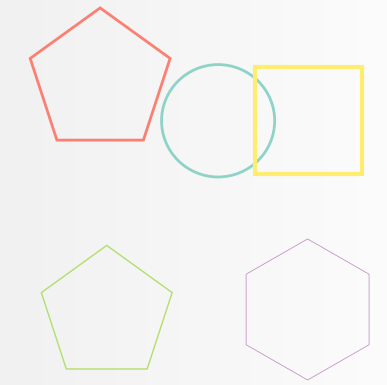[{"shape": "circle", "thickness": 2, "radius": 0.73, "center": [0.563, 0.686]}, {"shape": "pentagon", "thickness": 2, "radius": 0.95, "center": [0.258, 0.79]}, {"shape": "pentagon", "thickness": 1, "radius": 0.89, "center": [0.275, 0.185]}, {"shape": "hexagon", "thickness": 0.5, "radius": 0.92, "center": [0.794, 0.196]}, {"shape": "square", "thickness": 3, "radius": 0.69, "center": [0.796, 0.687]}]